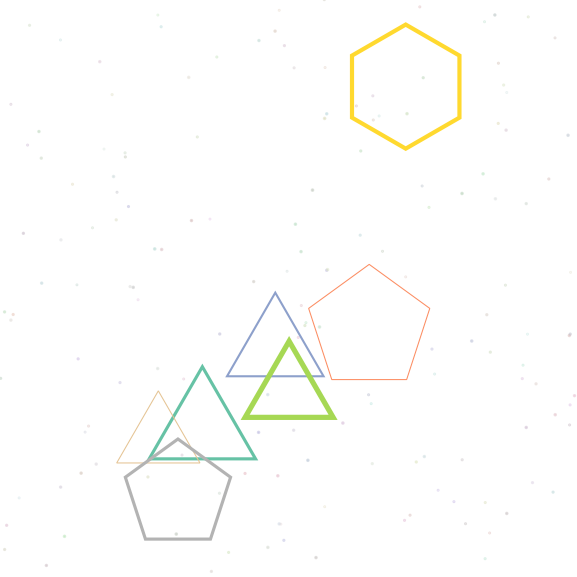[{"shape": "triangle", "thickness": 1.5, "radius": 0.53, "center": [0.35, 0.258]}, {"shape": "pentagon", "thickness": 0.5, "radius": 0.55, "center": [0.639, 0.431]}, {"shape": "triangle", "thickness": 1, "radius": 0.48, "center": [0.477, 0.396]}, {"shape": "triangle", "thickness": 2.5, "radius": 0.44, "center": [0.501, 0.32]}, {"shape": "hexagon", "thickness": 2, "radius": 0.54, "center": [0.703, 0.849]}, {"shape": "triangle", "thickness": 0.5, "radius": 0.42, "center": [0.274, 0.239]}, {"shape": "pentagon", "thickness": 1.5, "radius": 0.48, "center": [0.308, 0.143]}]